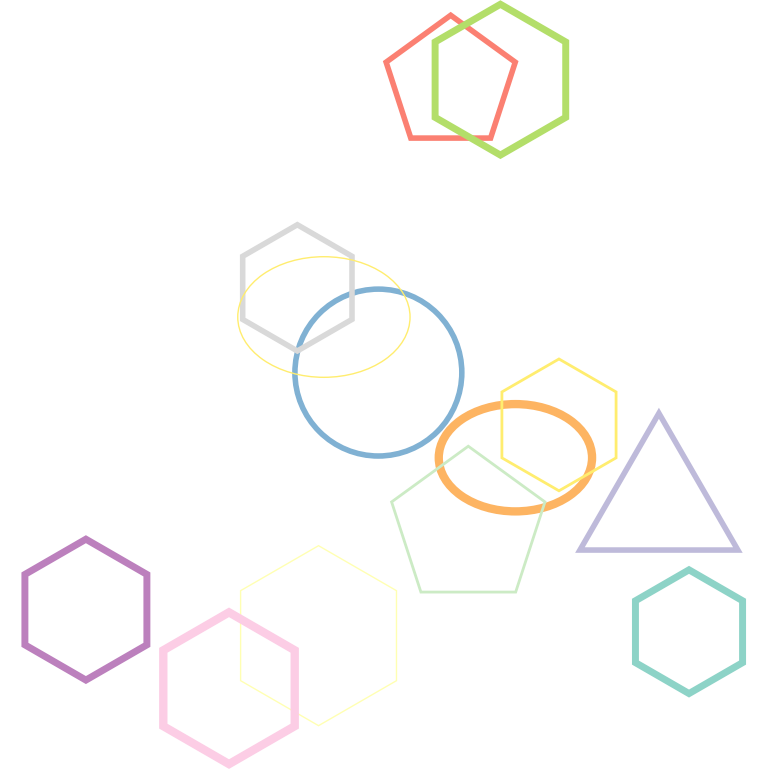[{"shape": "hexagon", "thickness": 2.5, "radius": 0.4, "center": [0.895, 0.18]}, {"shape": "hexagon", "thickness": 0.5, "radius": 0.58, "center": [0.414, 0.174]}, {"shape": "triangle", "thickness": 2, "radius": 0.59, "center": [0.856, 0.345]}, {"shape": "pentagon", "thickness": 2, "radius": 0.44, "center": [0.585, 0.892]}, {"shape": "circle", "thickness": 2, "radius": 0.54, "center": [0.491, 0.516]}, {"shape": "oval", "thickness": 3, "radius": 0.5, "center": [0.669, 0.406]}, {"shape": "hexagon", "thickness": 2.5, "radius": 0.49, "center": [0.65, 0.897]}, {"shape": "hexagon", "thickness": 3, "radius": 0.49, "center": [0.297, 0.106]}, {"shape": "hexagon", "thickness": 2, "radius": 0.41, "center": [0.386, 0.626]}, {"shape": "hexagon", "thickness": 2.5, "radius": 0.46, "center": [0.112, 0.208]}, {"shape": "pentagon", "thickness": 1, "radius": 0.52, "center": [0.608, 0.316]}, {"shape": "oval", "thickness": 0.5, "radius": 0.56, "center": [0.421, 0.588]}, {"shape": "hexagon", "thickness": 1, "radius": 0.43, "center": [0.726, 0.448]}]